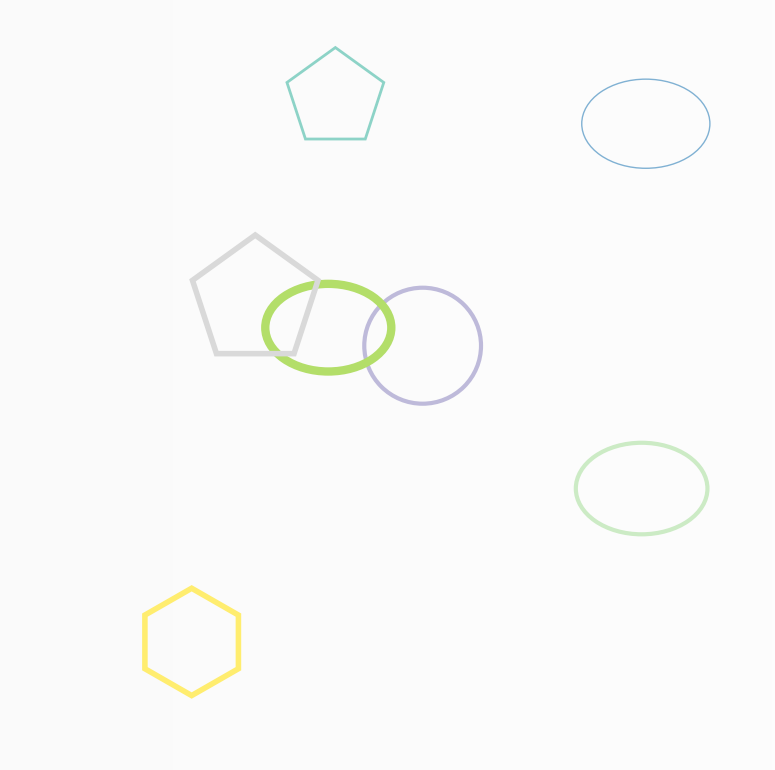[{"shape": "pentagon", "thickness": 1, "radius": 0.33, "center": [0.433, 0.873]}, {"shape": "circle", "thickness": 1.5, "radius": 0.38, "center": [0.545, 0.551]}, {"shape": "oval", "thickness": 0.5, "radius": 0.41, "center": [0.833, 0.839]}, {"shape": "oval", "thickness": 3, "radius": 0.41, "center": [0.424, 0.574]}, {"shape": "pentagon", "thickness": 2, "radius": 0.43, "center": [0.329, 0.61]}, {"shape": "oval", "thickness": 1.5, "radius": 0.42, "center": [0.828, 0.366]}, {"shape": "hexagon", "thickness": 2, "radius": 0.35, "center": [0.247, 0.166]}]